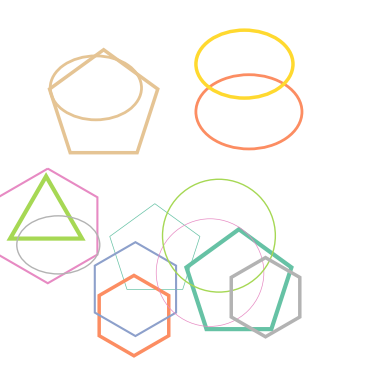[{"shape": "pentagon", "thickness": 3, "radius": 0.72, "center": [0.621, 0.261]}, {"shape": "pentagon", "thickness": 0.5, "radius": 0.62, "center": [0.402, 0.348]}, {"shape": "hexagon", "thickness": 2.5, "radius": 0.52, "center": [0.348, 0.18]}, {"shape": "oval", "thickness": 2, "radius": 0.69, "center": [0.647, 0.71]}, {"shape": "hexagon", "thickness": 1.5, "radius": 0.61, "center": [0.352, 0.249]}, {"shape": "hexagon", "thickness": 1.5, "radius": 0.74, "center": [0.124, 0.413]}, {"shape": "circle", "thickness": 0.5, "radius": 0.7, "center": [0.546, 0.292]}, {"shape": "triangle", "thickness": 3, "radius": 0.54, "center": [0.12, 0.434]}, {"shape": "circle", "thickness": 1, "radius": 0.73, "center": [0.569, 0.388]}, {"shape": "oval", "thickness": 2.5, "radius": 0.63, "center": [0.635, 0.833]}, {"shape": "oval", "thickness": 2, "radius": 0.59, "center": [0.249, 0.772]}, {"shape": "pentagon", "thickness": 2.5, "radius": 0.74, "center": [0.269, 0.723]}, {"shape": "oval", "thickness": 1, "radius": 0.54, "center": [0.151, 0.364]}, {"shape": "hexagon", "thickness": 2.5, "radius": 0.51, "center": [0.69, 0.228]}]